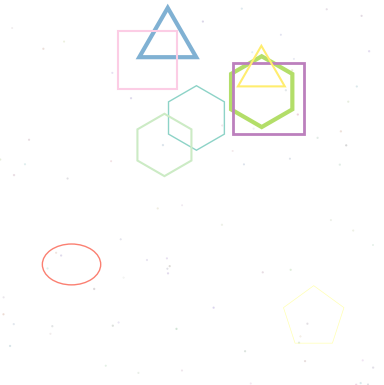[{"shape": "hexagon", "thickness": 1, "radius": 0.42, "center": [0.51, 0.694]}, {"shape": "pentagon", "thickness": 0.5, "radius": 0.41, "center": [0.815, 0.175]}, {"shape": "oval", "thickness": 1, "radius": 0.38, "center": [0.186, 0.313]}, {"shape": "triangle", "thickness": 3, "radius": 0.43, "center": [0.436, 0.894]}, {"shape": "hexagon", "thickness": 3, "radius": 0.46, "center": [0.68, 0.762]}, {"shape": "square", "thickness": 1.5, "radius": 0.38, "center": [0.383, 0.844]}, {"shape": "square", "thickness": 2, "radius": 0.46, "center": [0.697, 0.745]}, {"shape": "hexagon", "thickness": 1.5, "radius": 0.4, "center": [0.427, 0.624]}, {"shape": "triangle", "thickness": 1.5, "radius": 0.35, "center": [0.679, 0.811]}]